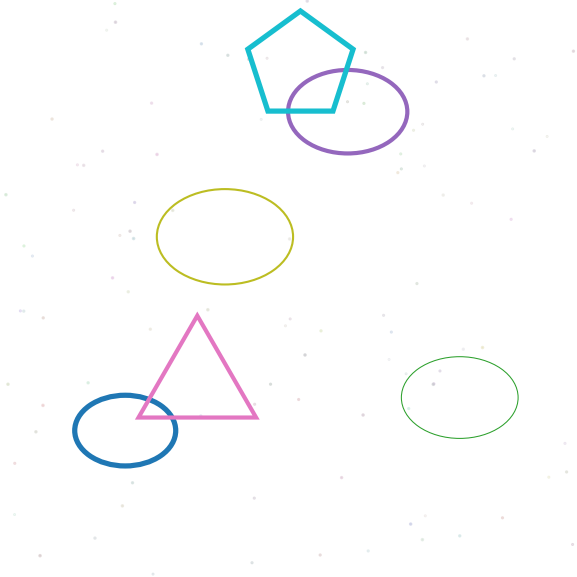[{"shape": "oval", "thickness": 2.5, "radius": 0.44, "center": [0.217, 0.254]}, {"shape": "oval", "thickness": 0.5, "radius": 0.51, "center": [0.796, 0.311]}, {"shape": "oval", "thickness": 2, "radius": 0.52, "center": [0.602, 0.806]}, {"shape": "triangle", "thickness": 2, "radius": 0.59, "center": [0.342, 0.335]}, {"shape": "oval", "thickness": 1, "radius": 0.59, "center": [0.39, 0.589]}, {"shape": "pentagon", "thickness": 2.5, "radius": 0.48, "center": [0.52, 0.884]}]